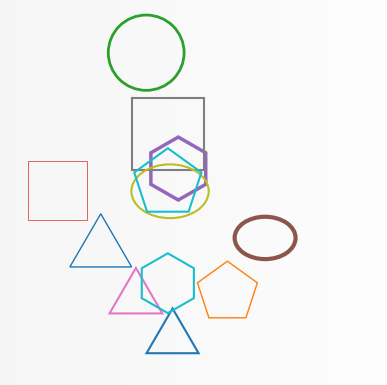[{"shape": "triangle", "thickness": 1.5, "radius": 0.39, "center": [0.445, 0.121]}, {"shape": "triangle", "thickness": 1, "radius": 0.46, "center": [0.26, 0.353]}, {"shape": "pentagon", "thickness": 1, "radius": 0.41, "center": [0.587, 0.24]}, {"shape": "circle", "thickness": 2, "radius": 0.49, "center": [0.377, 0.863]}, {"shape": "square", "thickness": 0.5, "radius": 0.38, "center": [0.148, 0.505]}, {"shape": "hexagon", "thickness": 2.5, "radius": 0.41, "center": [0.46, 0.562]}, {"shape": "oval", "thickness": 3, "radius": 0.39, "center": [0.684, 0.382]}, {"shape": "triangle", "thickness": 1.5, "radius": 0.39, "center": [0.351, 0.225]}, {"shape": "square", "thickness": 1.5, "radius": 0.47, "center": [0.434, 0.651]}, {"shape": "oval", "thickness": 1.5, "radius": 0.5, "center": [0.439, 0.503]}, {"shape": "pentagon", "thickness": 1.5, "radius": 0.46, "center": [0.433, 0.524]}, {"shape": "hexagon", "thickness": 1.5, "radius": 0.39, "center": [0.433, 0.264]}]